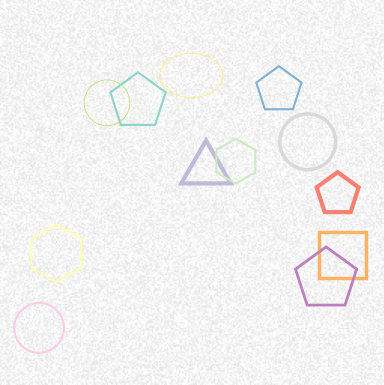[{"shape": "pentagon", "thickness": 1.5, "radius": 0.38, "center": [0.359, 0.737]}, {"shape": "hexagon", "thickness": 1.5, "radius": 0.37, "center": [0.146, 0.342]}, {"shape": "triangle", "thickness": 3, "radius": 0.37, "center": [0.535, 0.561]}, {"shape": "pentagon", "thickness": 3, "radius": 0.29, "center": [0.877, 0.495]}, {"shape": "pentagon", "thickness": 1.5, "radius": 0.31, "center": [0.724, 0.766]}, {"shape": "square", "thickness": 2.5, "radius": 0.3, "center": [0.889, 0.338]}, {"shape": "circle", "thickness": 0.5, "radius": 0.3, "center": [0.278, 0.733]}, {"shape": "circle", "thickness": 1.5, "radius": 0.32, "center": [0.102, 0.148]}, {"shape": "circle", "thickness": 2.5, "radius": 0.36, "center": [0.799, 0.632]}, {"shape": "pentagon", "thickness": 2, "radius": 0.42, "center": [0.847, 0.275]}, {"shape": "hexagon", "thickness": 1.5, "radius": 0.29, "center": [0.613, 0.581]}, {"shape": "oval", "thickness": 0.5, "radius": 0.41, "center": [0.497, 0.804]}]